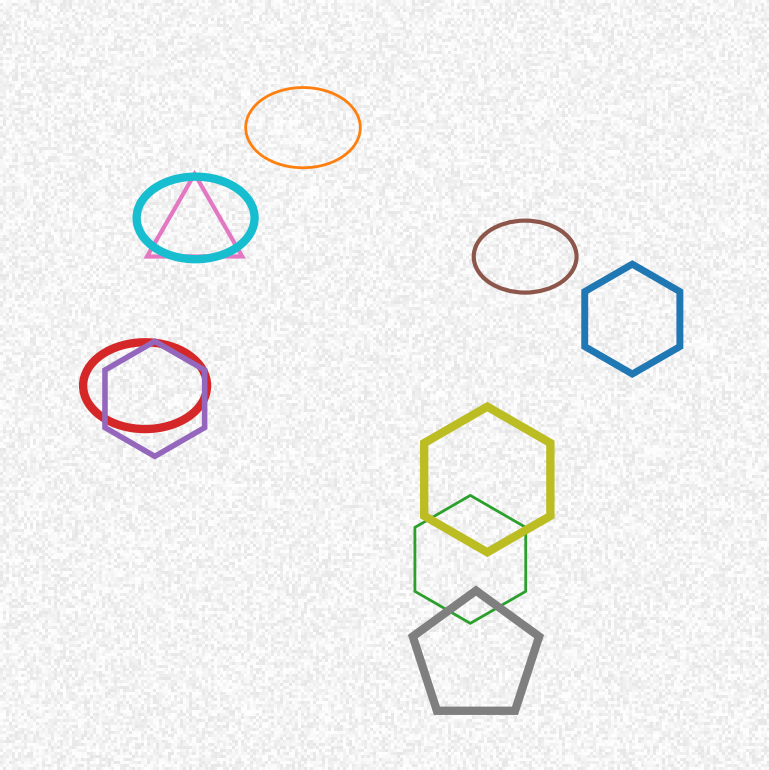[{"shape": "hexagon", "thickness": 2.5, "radius": 0.36, "center": [0.821, 0.586]}, {"shape": "oval", "thickness": 1, "radius": 0.37, "center": [0.394, 0.834]}, {"shape": "hexagon", "thickness": 1, "radius": 0.42, "center": [0.611, 0.274]}, {"shape": "oval", "thickness": 3, "radius": 0.4, "center": [0.188, 0.499]}, {"shape": "hexagon", "thickness": 2, "radius": 0.37, "center": [0.201, 0.482]}, {"shape": "oval", "thickness": 1.5, "radius": 0.33, "center": [0.682, 0.667]}, {"shape": "triangle", "thickness": 1.5, "radius": 0.36, "center": [0.253, 0.703]}, {"shape": "pentagon", "thickness": 3, "radius": 0.43, "center": [0.618, 0.147]}, {"shape": "hexagon", "thickness": 3, "radius": 0.47, "center": [0.633, 0.377]}, {"shape": "oval", "thickness": 3, "radius": 0.38, "center": [0.254, 0.717]}]